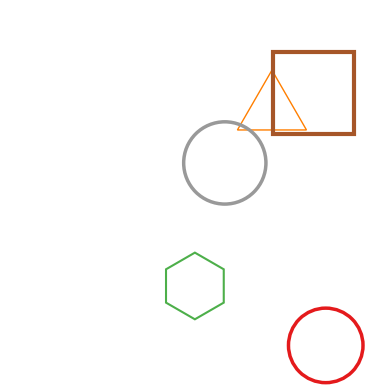[{"shape": "circle", "thickness": 2.5, "radius": 0.48, "center": [0.846, 0.103]}, {"shape": "hexagon", "thickness": 1.5, "radius": 0.43, "center": [0.506, 0.257]}, {"shape": "triangle", "thickness": 1, "radius": 0.52, "center": [0.706, 0.714]}, {"shape": "square", "thickness": 3, "radius": 0.53, "center": [0.815, 0.758]}, {"shape": "circle", "thickness": 2.5, "radius": 0.53, "center": [0.584, 0.577]}]